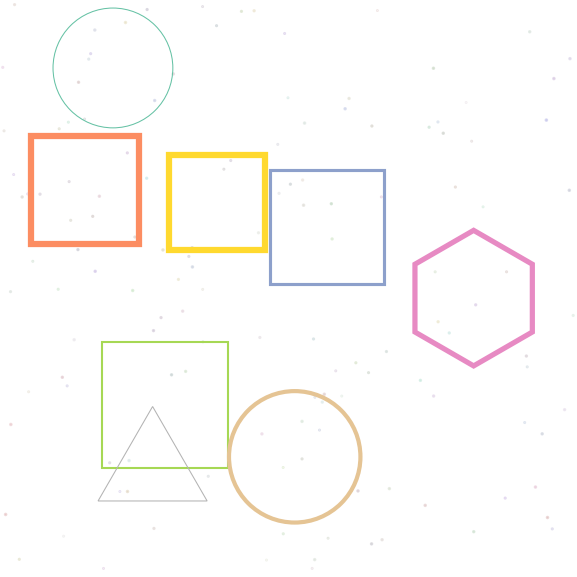[{"shape": "circle", "thickness": 0.5, "radius": 0.52, "center": [0.196, 0.881]}, {"shape": "square", "thickness": 3, "radius": 0.47, "center": [0.147, 0.669]}, {"shape": "square", "thickness": 1.5, "radius": 0.49, "center": [0.566, 0.605]}, {"shape": "hexagon", "thickness": 2.5, "radius": 0.59, "center": [0.82, 0.483]}, {"shape": "square", "thickness": 1, "radius": 0.54, "center": [0.285, 0.298]}, {"shape": "square", "thickness": 3, "radius": 0.41, "center": [0.376, 0.648]}, {"shape": "circle", "thickness": 2, "radius": 0.57, "center": [0.51, 0.208]}, {"shape": "triangle", "thickness": 0.5, "radius": 0.55, "center": [0.264, 0.186]}]